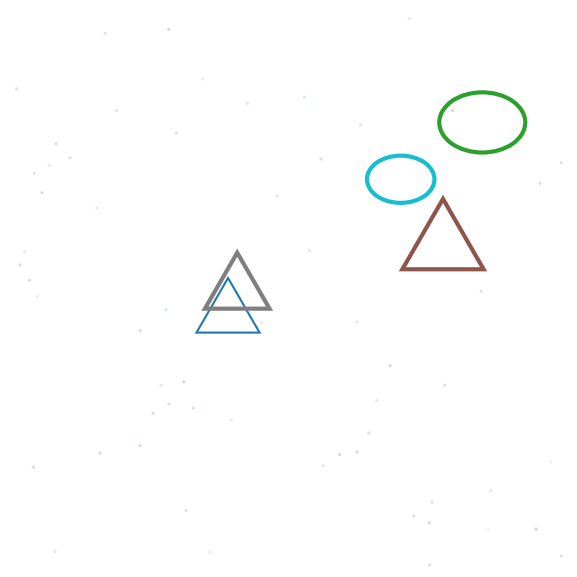[{"shape": "triangle", "thickness": 1, "radius": 0.32, "center": [0.395, 0.455]}, {"shape": "oval", "thickness": 2, "radius": 0.37, "center": [0.835, 0.787]}, {"shape": "triangle", "thickness": 2, "radius": 0.41, "center": [0.767, 0.573]}, {"shape": "triangle", "thickness": 2, "radius": 0.32, "center": [0.411, 0.497]}, {"shape": "oval", "thickness": 2, "radius": 0.29, "center": [0.694, 0.689]}]